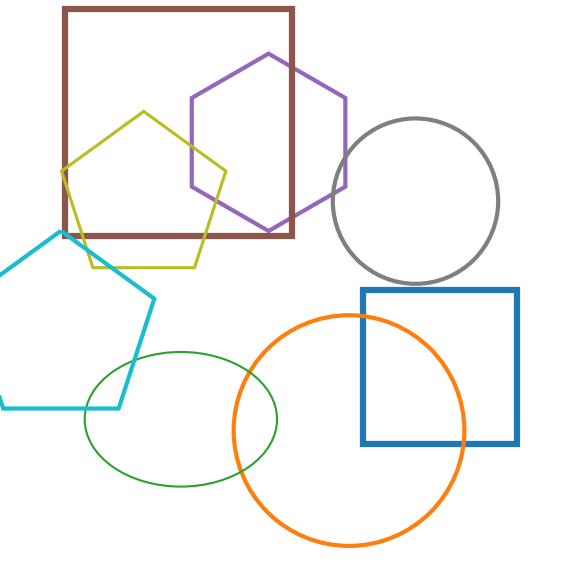[{"shape": "square", "thickness": 3, "radius": 0.67, "center": [0.762, 0.363]}, {"shape": "circle", "thickness": 2, "radius": 1.0, "center": [0.604, 0.254]}, {"shape": "oval", "thickness": 1, "radius": 0.83, "center": [0.313, 0.273]}, {"shape": "hexagon", "thickness": 2, "radius": 0.77, "center": [0.465, 0.753]}, {"shape": "square", "thickness": 3, "radius": 0.98, "center": [0.309, 0.787]}, {"shape": "circle", "thickness": 2, "radius": 0.72, "center": [0.719, 0.651]}, {"shape": "pentagon", "thickness": 1.5, "radius": 0.75, "center": [0.249, 0.657]}, {"shape": "pentagon", "thickness": 2, "radius": 0.85, "center": [0.105, 0.429]}]